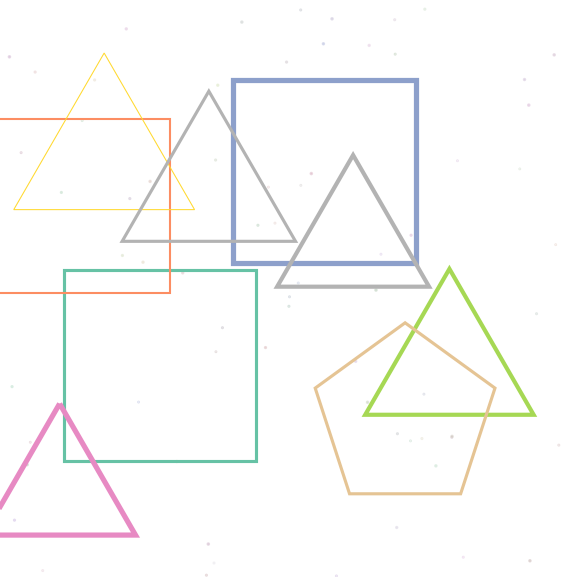[{"shape": "square", "thickness": 1.5, "radius": 0.83, "center": [0.276, 0.366]}, {"shape": "square", "thickness": 1, "radius": 0.75, "center": [0.143, 0.643]}, {"shape": "square", "thickness": 2.5, "radius": 0.79, "center": [0.562, 0.702]}, {"shape": "triangle", "thickness": 2.5, "radius": 0.76, "center": [0.103, 0.148]}, {"shape": "triangle", "thickness": 2, "radius": 0.84, "center": [0.778, 0.365]}, {"shape": "triangle", "thickness": 0.5, "radius": 0.9, "center": [0.18, 0.727]}, {"shape": "pentagon", "thickness": 1.5, "radius": 0.82, "center": [0.701, 0.276]}, {"shape": "triangle", "thickness": 2, "radius": 0.76, "center": [0.611, 0.579]}, {"shape": "triangle", "thickness": 1.5, "radius": 0.87, "center": [0.362, 0.668]}]